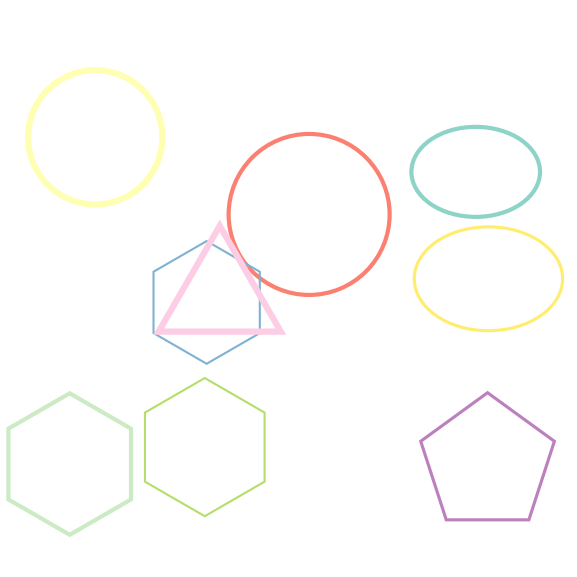[{"shape": "oval", "thickness": 2, "radius": 0.56, "center": [0.824, 0.702]}, {"shape": "circle", "thickness": 3, "radius": 0.58, "center": [0.165, 0.761]}, {"shape": "circle", "thickness": 2, "radius": 0.7, "center": [0.535, 0.628]}, {"shape": "hexagon", "thickness": 1, "radius": 0.53, "center": [0.358, 0.475]}, {"shape": "hexagon", "thickness": 1, "radius": 0.6, "center": [0.355, 0.225]}, {"shape": "triangle", "thickness": 3, "radius": 0.61, "center": [0.38, 0.486]}, {"shape": "pentagon", "thickness": 1.5, "radius": 0.61, "center": [0.844, 0.197]}, {"shape": "hexagon", "thickness": 2, "radius": 0.61, "center": [0.121, 0.196]}, {"shape": "oval", "thickness": 1.5, "radius": 0.64, "center": [0.846, 0.516]}]